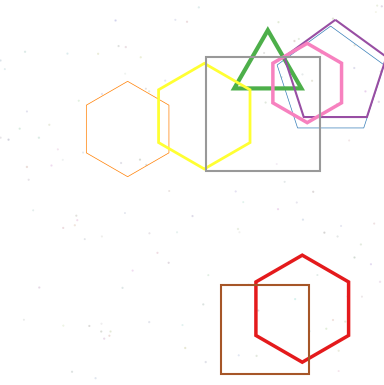[{"shape": "hexagon", "thickness": 2.5, "radius": 0.69, "center": [0.785, 0.198]}, {"shape": "pentagon", "thickness": 0.5, "radius": 0.73, "center": [0.859, 0.786]}, {"shape": "triangle", "thickness": 3, "radius": 0.5, "center": [0.696, 0.821]}, {"shape": "pentagon", "thickness": 1.5, "radius": 0.7, "center": [0.871, 0.809]}, {"shape": "hexagon", "thickness": 0.5, "radius": 0.62, "center": [0.332, 0.665]}, {"shape": "hexagon", "thickness": 2, "radius": 0.69, "center": [0.531, 0.698]}, {"shape": "square", "thickness": 1.5, "radius": 0.57, "center": [0.688, 0.144]}, {"shape": "hexagon", "thickness": 2.5, "radius": 0.51, "center": [0.798, 0.784]}, {"shape": "square", "thickness": 1.5, "radius": 0.74, "center": [0.684, 0.703]}]